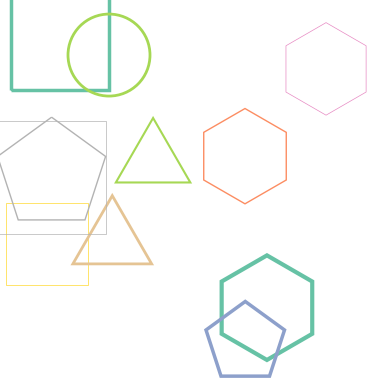[{"shape": "hexagon", "thickness": 3, "radius": 0.68, "center": [0.693, 0.201]}, {"shape": "square", "thickness": 2.5, "radius": 0.63, "center": [0.156, 0.894]}, {"shape": "hexagon", "thickness": 1, "radius": 0.62, "center": [0.636, 0.594]}, {"shape": "pentagon", "thickness": 2.5, "radius": 0.54, "center": [0.637, 0.11]}, {"shape": "hexagon", "thickness": 0.5, "radius": 0.6, "center": [0.847, 0.821]}, {"shape": "triangle", "thickness": 1.5, "radius": 0.56, "center": [0.398, 0.582]}, {"shape": "circle", "thickness": 2, "radius": 0.53, "center": [0.283, 0.857]}, {"shape": "square", "thickness": 0.5, "radius": 0.53, "center": [0.122, 0.366]}, {"shape": "triangle", "thickness": 2, "radius": 0.59, "center": [0.292, 0.374]}, {"shape": "square", "thickness": 0.5, "radius": 0.74, "center": [0.128, 0.539]}, {"shape": "pentagon", "thickness": 1, "radius": 0.74, "center": [0.134, 0.548]}]